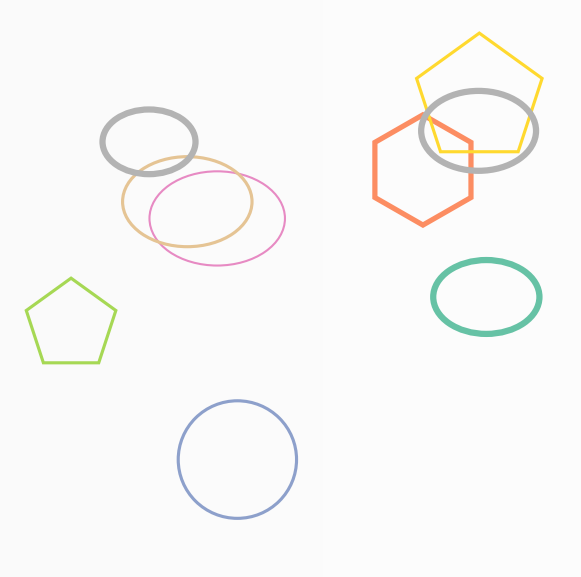[{"shape": "oval", "thickness": 3, "radius": 0.46, "center": [0.837, 0.485]}, {"shape": "hexagon", "thickness": 2.5, "radius": 0.48, "center": [0.728, 0.705]}, {"shape": "circle", "thickness": 1.5, "radius": 0.51, "center": [0.408, 0.203]}, {"shape": "oval", "thickness": 1, "radius": 0.58, "center": [0.374, 0.621]}, {"shape": "pentagon", "thickness": 1.5, "radius": 0.41, "center": [0.122, 0.436]}, {"shape": "pentagon", "thickness": 1.5, "radius": 0.57, "center": [0.825, 0.828]}, {"shape": "oval", "thickness": 1.5, "radius": 0.56, "center": [0.322, 0.65]}, {"shape": "oval", "thickness": 3, "radius": 0.4, "center": [0.256, 0.754]}, {"shape": "oval", "thickness": 3, "radius": 0.49, "center": [0.823, 0.773]}]